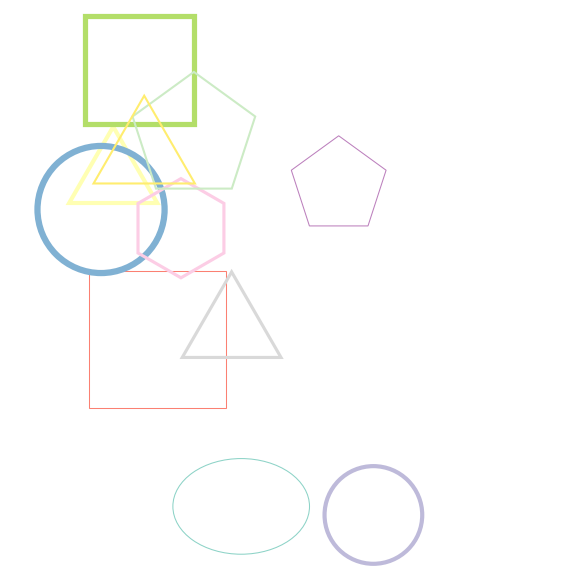[{"shape": "oval", "thickness": 0.5, "radius": 0.59, "center": [0.418, 0.122]}, {"shape": "triangle", "thickness": 2, "radius": 0.44, "center": [0.196, 0.692]}, {"shape": "circle", "thickness": 2, "radius": 0.42, "center": [0.647, 0.107]}, {"shape": "square", "thickness": 0.5, "radius": 0.59, "center": [0.273, 0.412]}, {"shape": "circle", "thickness": 3, "radius": 0.55, "center": [0.175, 0.636]}, {"shape": "square", "thickness": 2.5, "radius": 0.47, "center": [0.242, 0.878]}, {"shape": "hexagon", "thickness": 1.5, "radius": 0.43, "center": [0.313, 0.604]}, {"shape": "triangle", "thickness": 1.5, "radius": 0.49, "center": [0.401, 0.43]}, {"shape": "pentagon", "thickness": 0.5, "radius": 0.43, "center": [0.587, 0.678]}, {"shape": "pentagon", "thickness": 1, "radius": 0.56, "center": [0.336, 0.763]}, {"shape": "triangle", "thickness": 1, "radius": 0.51, "center": [0.25, 0.732]}]